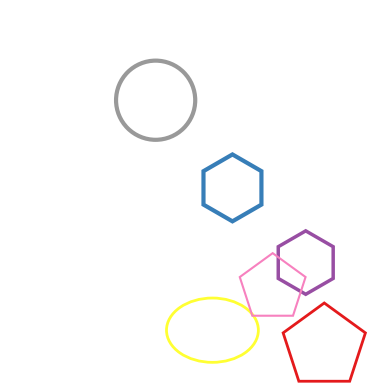[{"shape": "pentagon", "thickness": 2, "radius": 0.56, "center": [0.842, 0.101]}, {"shape": "hexagon", "thickness": 3, "radius": 0.43, "center": [0.604, 0.512]}, {"shape": "hexagon", "thickness": 2.5, "radius": 0.41, "center": [0.794, 0.318]}, {"shape": "oval", "thickness": 2, "radius": 0.6, "center": [0.552, 0.142]}, {"shape": "pentagon", "thickness": 1.5, "radius": 0.45, "center": [0.708, 0.253]}, {"shape": "circle", "thickness": 3, "radius": 0.51, "center": [0.404, 0.74]}]